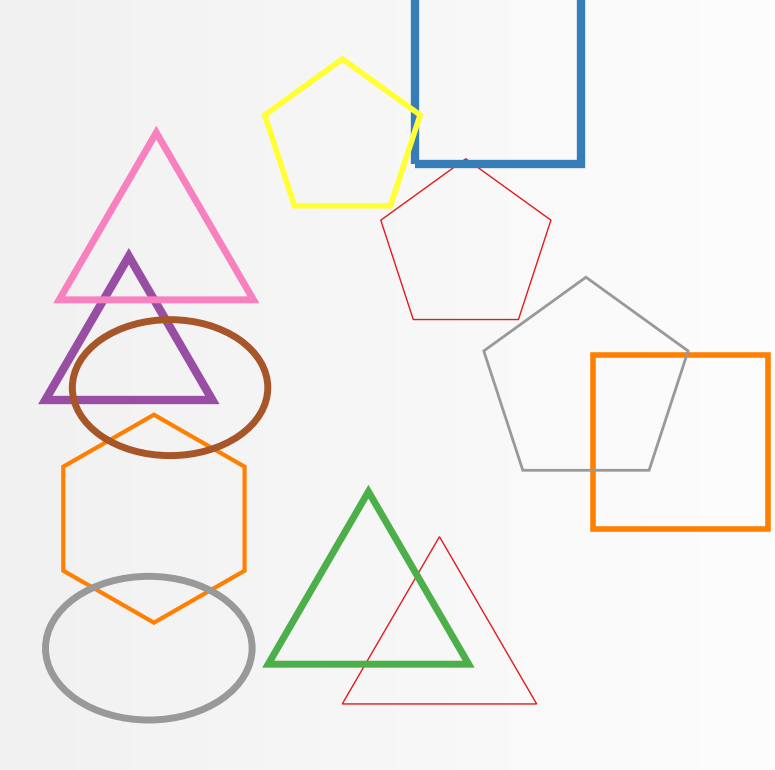[{"shape": "pentagon", "thickness": 0.5, "radius": 0.58, "center": [0.601, 0.678]}, {"shape": "triangle", "thickness": 0.5, "radius": 0.72, "center": [0.567, 0.158]}, {"shape": "square", "thickness": 3, "radius": 0.54, "center": [0.642, 0.895]}, {"shape": "triangle", "thickness": 2.5, "radius": 0.75, "center": [0.475, 0.212]}, {"shape": "triangle", "thickness": 3, "radius": 0.62, "center": [0.166, 0.543]}, {"shape": "square", "thickness": 2, "radius": 0.56, "center": [0.878, 0.426]}, {"shape": "hexagon", "thickness": 1.5, "radius": 0.68, "center": [0.199, 0.326]}, {"shape": "pentagon", "thickness": 2, "radius": 0.53, "center": [0.442, 0.818]}, {"shape": "oval", "thickness": 2.5, "radius": 0.63, "center": [0.219, 0.497]}, {"shape": "triangle", "thickness": 2.5, "radius": 0.72, "center": [0.202, 0.683]}, {"shape": "pentagon", "thickness": 1, "radius": 0.69, "center": [0.756, 0.501]}, {"shape": "oval", "thickness": 2.5, "radius": 0.67, "center": [0.192, 0.158]}]